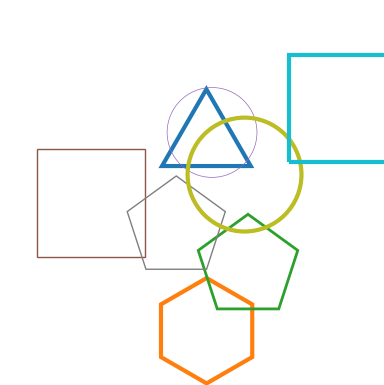[{"shape": "triangle", "thickness": 3, "radius": 0.66, "center": [0.536, 0.635]}, {"shape": "hexagon", "thickness": 3, "radius": 0.68, "center": [0.537, 0.141]}, {"shape": "pentagon", "thickness": 2, "radius": 0.68, "center": [0.644, 0.308]}, {"shape": "circle", "thickness": 0.5, "radius": 0.58, "center": [0.551, 0.656]}, {"shape": "square", "thickness": 1, "radius": 0.7, "center": [0.237, 0.473]}, {"shape": "pentagon", "thickness": 1, "radius": 0.67, "center": [0.458, 0.409]}, {"shape": "circle", "thickness": 3, "radius": 0.74, "center": [0.635, 0.547]}, {"shape": "square", "thickness": 3, "radius": 0.7, "center": [0.889, 0.717]}]